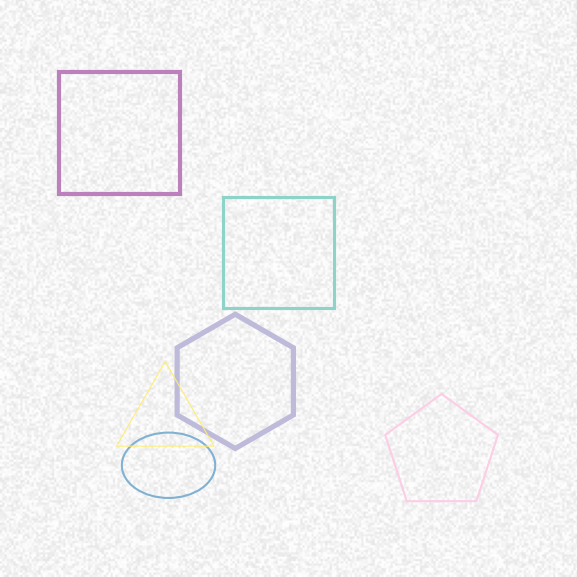[{"shape": "square", "thickness": 1.5, "radius": 0.48, "center": [0.482, 0.562]}, {"shape": "hexagon", "thickness": 2.5, "radius": 0.58, "center": [0.407, 0.339]}, {"shape": "oval", "thickness": 1, "radius": 0.4, "center": [0.292, 0.193]}, {"shape": "pentagon", "thickness": 1, "radius": 0.51, "center": [0.765, 0.214]}, {"shape": "square", "thickness": 2, "radius": 0.53, "center": [0.207, 0.769]}, {"shape": "triangle", "thickness": 0.5, "radius": 0.49, "center": [0.286, 0.275]}]